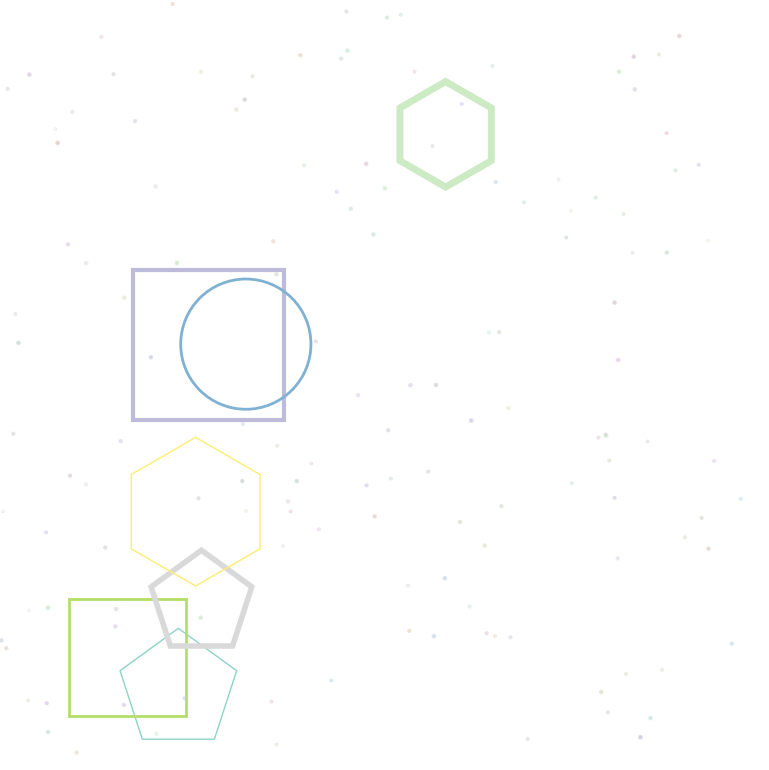[{"shape": "pentagon", "thickness": 0.5, "radius": 0.4, "center": [0.232, 0.104]}, {"shape": "square", "thickness": 1.5, "radius": 0.49, "center": [0.271, 0.552]}, {"shape": "circle", "thickness": 1, "radius": 0.42, "center": [0.319, 0.553]}, {"shape": "square", "thickness": 1, "radius": 0.38, "center": [0.165, 0.146]}, {"shape": "pentagon", "thickness": 2, "radius": 0.34, "center": [0.262, 0.217]}, {"shape": "hexagon", "thickness": 2.5, "radius": 0.34, "center": [0.579, 0.826]}, {"shape": "hexagon", "thickness": 0.5, "radius": 0.48, "center": [0.254, 0.335]}]